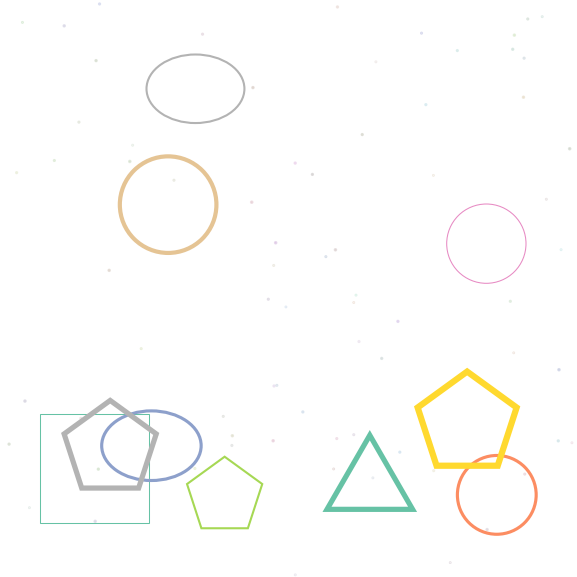[{"shape": "triangle", "thickness": 2.5, "radius": 0.43, "center": [0.64, 0.16]}, {"shape": "square", "thickness": 0.5, "radius": 0.47, "center": [0.163, 0.187]}, {"shape": "circle", "thickness": 1.5, "radius": 0.34, "center": [0.86, 0.142]}, {"shape": "oval", "thickness": 1.5, "radius": 0.43, "center": [0.262, 0.227]}, {"shape": "circle", "thickness": 0.5, "radius": 0.34, "center": [0.842, 0.577]}, {"shape": "pentagon", "thickness": 1, "radius": 0.34, "center": [0.389, 0.14]}, {"shape": "pentagon", "thickness": 3, "radius": 0.45, "center": [0.809, 0.266]}, {"shape": "circle", "thickness": 2, "radius": 0.42, "center": [0.291, 0.645]}, {"shape": "oval", "thickness": 1, "radius": 0.42, "center": [0.338, 0.845]}, {"shape": "pentagon", "thickness": 2.5, "radius": 0.42, "center": [0.191, 0.222]}]